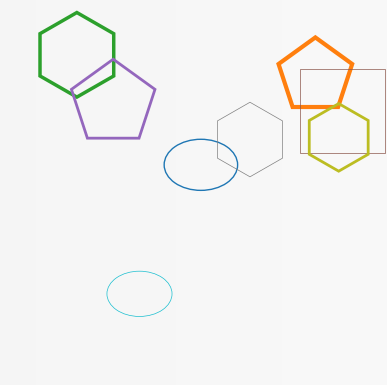[{"shape": "oval", "thickness": 1, "radius": 0.47, "center": [0.518, 0.572]}, {"shape": "pentagon", "thickness": 3, "radius": 0.5, "center": [0.814, 0.803]}, {"shape": "hexagon", "thickness": 2.5, "radius": 0.55, "center": [0.198, 0.858]}, {"shape": "pentagon", "thickness": 2, "radius": 0.57, "center": [0.292, 0.733]}, {"shape": "square", "thickness": 0.5, "radius": 0.54, "center": [0.884, 0.711]}, {"shape": "hexagon", "thickness": 0.5, "radius": 0.48, "center": [0.645, 0.638]}, {"shape": "hexagon", "thickness": 2, "radius": 0.44, "center": [0.874, 0.643]}, {"shape": "oval", "thickness": 0.5, "radius": 0.42, "center": [0.36, 0.237]}]